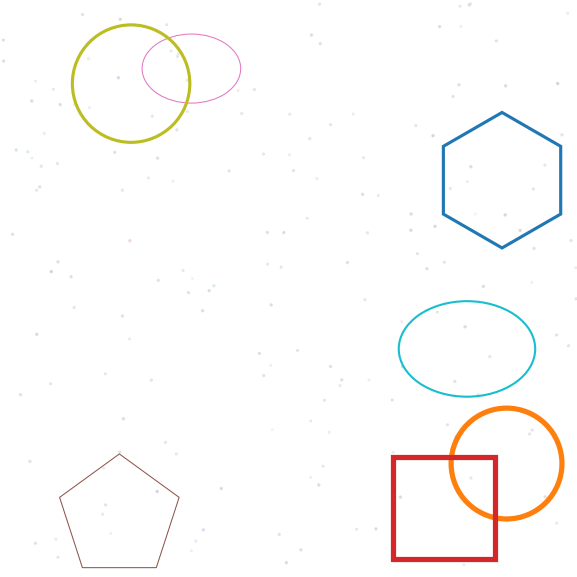[{"shape": "hexagon", "thickness": 1.5, "radius": 0.59, "center": [0.869, 0.687]}, {"shape": "circle", "thickness": 2.5, "radius": 0.48, "center": [0.877, 0.196]}, {"shape": "square", "thickness": 2.5, "radius": 0.44, "center": [0.768, 0.12]}, {"shape": "pentagon", "thickness": 0.5, "radius": 0.54, "center": [0.207, 0.104]}, {"shape": "oval", "thickness": 0.5, "radius": 0.43, "center": [0.331, 0.88]}, {"shape": "circle", "thickness": 1.5, "radius": 0.51, "center": [0.227, 0.854]}, {"shape": "oval", "thickness": 1, "radius": 0.59, "center": [0.809, 0.395]}]